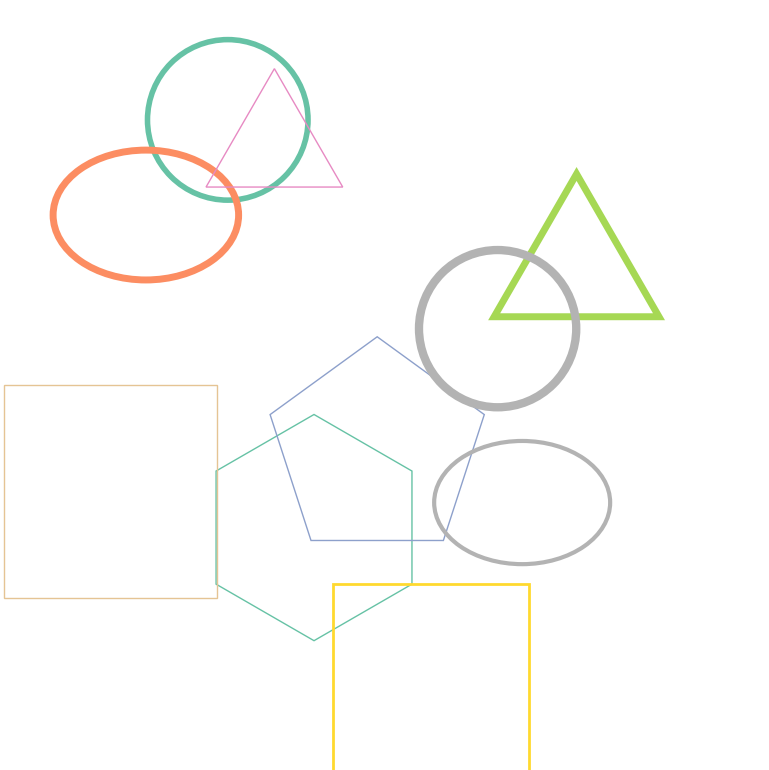[{"shape": "hexagon", "thickness": 0.5, "radius": 0.73, "center": [0.408, 0.315]}, {"shape": "circle", "thickness": 2, "radius": 0.52, "center": [0.296, 0.844]}, {"shape": "oval", "thickness": 2.5, "radius": 0.6, "center": [0.189, 0.721]}, {"shape": "pentagon", "thickness": 0.5, "radius": 0.73, "center": [0.49, 0.416]}, {"shape": "triangle", "thickness": 0.5, "radius": 0.51, "center": [0.356, 0.808]}, {"shape": "triangle", "thickness": 2.5, "radius": 0.62, "center": [0.749, 0.65]}, {"shape": "square", "thickness": 1, "radius": 0.64, "center": [0.56, 0.114]}, {"shape": "square", "thickness": 0.5, "radius": 0.69, "center": [0.143, 0.362]}, {"shape": "oval", "thickness": 1.5, "radius": 0.57, "center": [0.678, 0.347]}, {"shape": "circle", "thickness": 3, "radius": 0.51, "center": [0.646, 0.573]}]